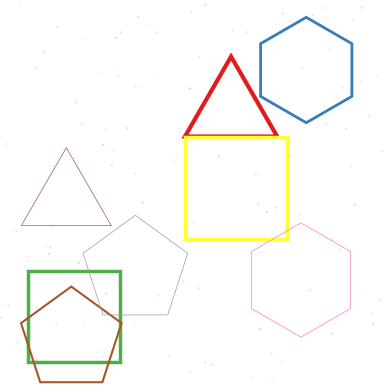[{"shape": "triangle", "thickness": 3, "radius": 0.69, "center": [0.6, 0.715]}, {"shape": "hexagon", "thickness": 2, "radius": 0.68, "center": [0.795, 0.818]}, {"shape": "square", "thickness": 2.5, "radius": 0.59, "center": [0.193, 0.178]}, {"shape": "triangle", "thickness": 0.5, "radius": 0.67, "center": [0.172, 0.481]}, {"shape": "square", "thickness": 2.5, "radius": 0.66, "center": [0.613, 0.512]}, {"shape": "pentagon", "thickness": 1.5, "radius": 0.69, "center": [0.185, 0.118]}, {"shape": "hexagon", "thickness": 0.5, "radius": 0.74, "center": [0.782, 0.273]}, {"shape": "pentagon", "thickness": 0.5, "radius": 0.72, "center": [0.352, 0.298]}]